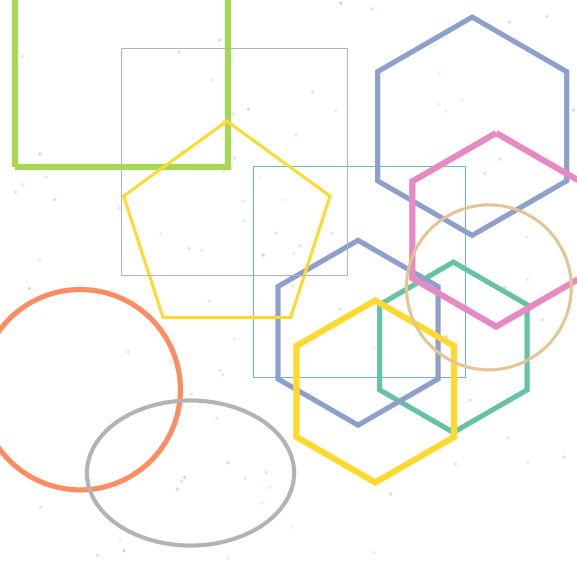[{"shape": "hexagon", "thickness": 2.5, "radius": 0.74, "center": [0.785, 0.398]}, {"shape": "square", "thickness": 0.5, "radius": 0.92, "center": [0.621, 0.529]}, {"shape": "circle", "thickness": 2.5, "radius": 0.87, "center": [0.139, 0.324]}, {"shape": "hexagon", "thickness": 2.5, "radius": 0.95, "center": [0.818, 0.781]}, {"shape": "hexagon", "thickness": 2.5, "radius": 0.8, "center": [0.62, 0.423]}, {"shape": "hexagon", "thickness": 3, "radius": 0.84, "center": [0.859, 0.601]}, {"shape": "square", "thickness": 3, "radius": 0.92, "center": [0.211, 0.894]}, {"shape": "pentagon", "thickness": 1.5, "radius": 0.94, "center": [0.393, 0.601]}, {"shape": "hexagon", "thickness": 3, "radius": 0.79, "center": [0.65, 0.321]}, {"shape": "circle", "thickness": 1.5, "radius": 0.71, "center": [0.847, 0.502]}, {"shape": "oval", "thickness": 2, "radius": 0.9, "center": [0.33, 0.18]}, {"shape": "square", "thickness": 0.5, "radius": 0.98, "center": [0.405, 0.719]}]